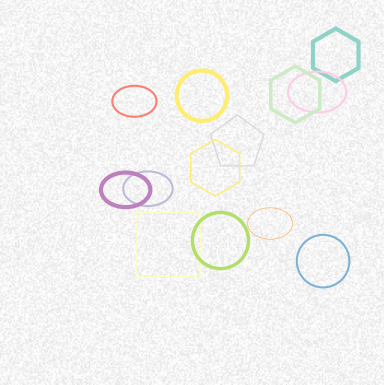[{"shape": "hexagon", "thickness": 3, "radius": 0.34, "center": [0.872, 0.858]}, {"shape": "square", "thickness": 0.5, "radius": 0.42, "center": [0.436, 0.366]}, {"shape": "oval", "thickness": 1.5, "radius": 0.32, "center": [0.384, 0.51]}, {"shape": "oval", "thickness": 1.5, "radius": 0.29, "center": [0.349, 0.737]}, {"shape": "circle", "thickness": 1.5, "radius": 0.34, "center": [0.839, 0.322]}, {"shape": "oval", "thickness": 0.5, "radius": 0.29, "center": [0.702, 0.419]}, {"shape": "circle", "thickness": 2.5, "radius": 0.36, "center": [0.573, 0.375]}, {"shape": "oval", "thickness": 1.5, "radius": 0.38, "center": [0.824, 0.761]}, {"shape": "pentagon", "thickness": 1, "radius": 0.37, "center": [0.616, 0.628]}, {"shape": "oval", "thickness": 3, "radius": 0.32, "center": [0.326, 0.507]}, {"shape": "hexagon", "thickness": 2.5, "radius": 0.37, "center": [0.767, 0.754]}, {"shape": "circle", "thickness": 3, "radius": 0.33, "center": [0.524, 0.751]}, {"shape": "hexagon", "thickness": 1, "radius": 0.37, "center": [0.559, 0.564]}]